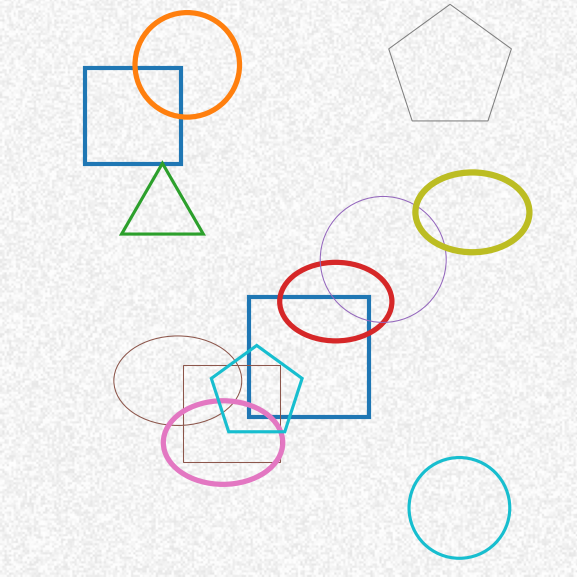[{"shape": "square", "thickness": 2, "radius": 0.52, "center": [0.535, 0.38]}, {"shape": "square", "thickness": 2, "radius": 0.42, "center": [0.23, 0.799]}, {"shape": "circle", "thickness": 2.5, "radius": 0.45, "center": [0.324, 0.887]}, {"shape": "triangle", "thickness": 1.5, "radius": 0.41, "center": [0.281, 0.635]}, {"shape": "oval", "thickness": 2.5, "radius": 0.49, "center": [0.581, 0.477]}, {"shape": "circle", "thickness": 0.5, "radius": 0.55, "center": [0.664, 0.55]}, {"shape": "square", "thickness": 0.5, "radius": 0.42, "center": [0.401, 0.283]}, {"shape": "oval", "thickness": 0.5, "radius": 0.55, "center": [0.308, 0.34]}, {"shape": "oval", "thickness": 2.5, "radius": 0.52, "center": [0.386, 0.233]}, {"shape": "pentagon", "thickness": 0.5, "radius": 0.56, "center": [0.779, 0.88]}, {"shape": "oval", "thickness": 3, "radius": 0.49, "center": [0.818, 0.631]}, {"shape": "pentagon", "thickness": 1.5, "radius": 0.41, "center": [0.445, 0.318]}, {"shape": "circle", "thickness": 1.5, "radius": 0.44, "center": [0.795, 0.12]}]